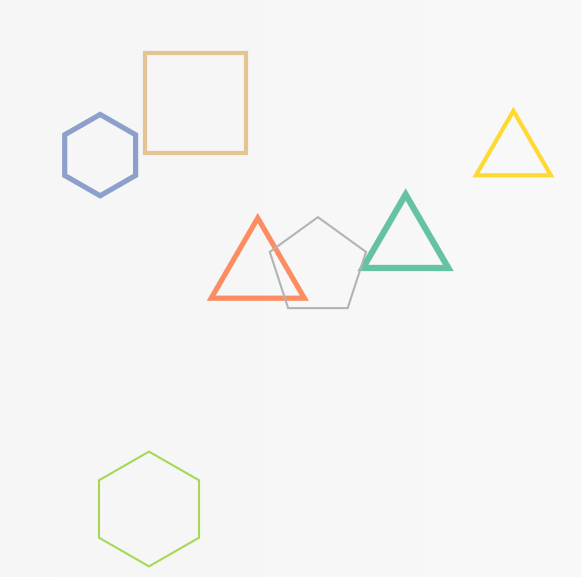[{"shape": "triangle", "thickness": 3, "radius": 0.42, "center": [0.698, 0.578]}, {"shape": "triangle", "thickness": 2.5, "radius": 0.46, "center": [0.443, 0.529]}, {"shape": "hexagon", "thickness": 2.5, "radius": 0.35, "center": [0.172, 0.731]}, {"shape": "hexagon", "thickness": 1, "radius": 0.5, "center": [0.256, 0.118]}, {"shape": "triangle", "thickness": 2, "radius": 0.37, "center": [0.883, 0.733]}, {"shape": "square", "thickness": 2, "radius": 0.43, "center": [0.337, 0.821]}, {"shape": "pentagon", "thickness": 1, "radius": 0.44, "center": [0.547, 0.536]}]